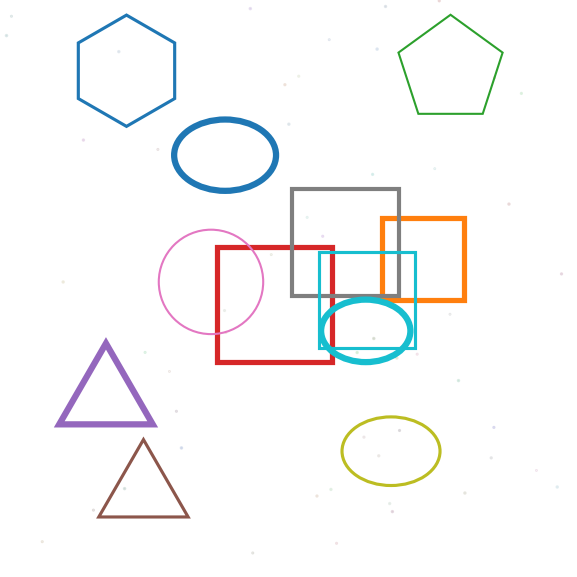[{"shape": "oval", "thickness": 3, "radius": 0.44, "center": [0.39, 0.73]}, {"shape": "hexagon", "thickness": 1.5, "radius": 0.48, "center": [0.219, 0.877]}, {"shape": "square", "thickness": 2.5, "radius": 0.36, "center": [0.732, 0.55]}, {"shape": "pentagon", "thickness": 1, "radius": 0.47, "center": [0.78, 0.879]}, {"shape": "square", "thickness": 2.5, "radius": 0.49, "center": [0.475, 0.472]}, {"shape": "triangle", "thickness": 3, "radius": 0.47, "center": [0.184, 0.311]}, {"shape": "triangle", "thickness": 1.5, "radius": 0.45, "center": [0.248, 0.149]}, {"shape": "circle", "thickness": 1, "radius": 0.45, "center": [0.365, 0.511]}, {"shape": "square", "thickness": 2, "radius": 0.46, "center": [0.598, 0.579]}, {"shape": "oval", "thickness": 1.5, "radius": 0.42, "center": [0.677, 0.218]}, {"shape": "oval", "thickness": 3, "radius": 0.39, "center": [0.633, 0.426]}, {"shape": "square", "thickness": 1.5, "radius": 0.41, "center": [0.635, 0.48]}]